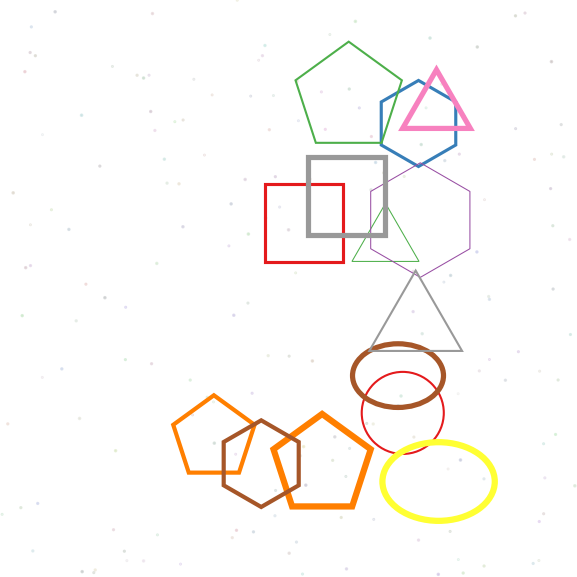[{"shape": "circle", "thickness": 1, "radius": 0.36, "center": [0.697, 0.284]}, {"shape": "square", "thickness": 1.5, "radius": 0.34, "center": [0.526, 0.614]}, {"shape": "hexagon", "thickness": 1.5, "radius": 0.37, "center": [0.725, 0.785]}, {"shape": "pentagon", "thickness": 1, "radius": 0.48, "center": [0.604, 0.83]}, {"shape": "triangle", "thickness": 0.5, "radius": 0.34, "center": [0.668, 0.58]}, {"shape": "hexagon", "thickness": 0.5, "radius": 0.5, "center": [0.728, 0.618]}, {"shape": "pentagon", "thickness": 2, "radius": 0.37, "center": [0.37, 0.241]}, {"shape": "pentagon", "thickness": 3, "radius": 0.44, "center": [0.558, 0.194]}, {"shape": "oval", "thickness": 3, "radius": 0.49, "center": [0.759, 0.165]}, {"shape": "oval", "thickness": 2.5, "radius": 0.39, "center": [0.689, 0.349]}, {"shape": "hexagon", "thickness": 2, "radius": 0.38, "center": [0.452, 0.196]}, {"shape": "triangle", "thickness": 2.5, "radius": 0.34, "center": [0.756, 0.811]}, {"shape": "square", "thickness": 2.5, "radius": 0.33, "center": [0.6, 0.66]}, {"shape": "triangle", "thickness": 1, "radius": 0.46, "center": [0.72, 0.438]}]